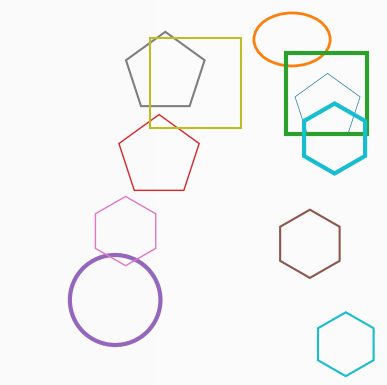[{"shape": "pentagon", "thickness": 0.5, "radius": 0.44, "center": [0.845, 0.721]}, {"shape": "oval", "thickness": 2, "radius": 0.49, "center": [0.754, 0.898]}, {"shape": "square", "thickness": 3, "radius": 0.53, "center": [0.842, 0.757]}, {"shape": "pentagon", "thickness": 1, "radius": 0.54, "center": [0.41, 0.594]}, {"shape": "circle", "thickness": 3, "radius": 0.58, "center": [0.297, 0.221]}, {"shape": "hexagon", "thickness": 1.5, "radius": 0.44, "center": [0.8, 0.367]}, {"shape": "hexagon", "thickness": 1, "radius": 0.45, "center": [0.324, 0.4]}, {"shape": "pentagon", "thickness": 1.5, "radius": 0.53, "center": [0.427, 0.811]}, {"shape": "square", "thickness": 1.5, "radius": 0.59, "center": [0.505, 0.785]}, {"shape": "hexagon", "thickness": 3, "radius": 0.45, "center": [0.863, 0.64]}, {"shape": "hexagon", "thickness": 1.5, "radius": 0.41, "center": [0.892, 0.106]}]